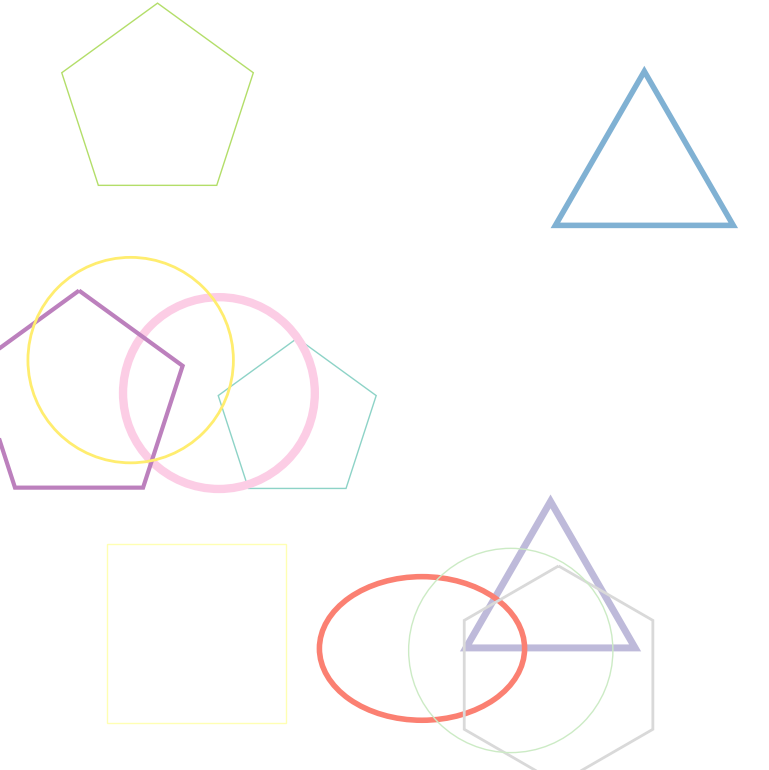[{"shape": "pentagon", "thickness": 0.5, "radius": 0.54, "center": [0.386, 0.453]}, {"shape": "square", "thickness": 0.5, "radius": 0.58, "center": [0.255, 0.177]}, {"shape": "triangle", "thickness": 2.5, "radius": 0.63, "center": [0.715, 0.222]}, {"shape": "oval", "thickness": 2, "radius": 0.67, "center": [0.548, 0.158]}, {"shape": "triangle", "thickness": 2, "radius": 0.67, "center": [0.837, 0.774]}, {"shape": "pentagon", "thickness": 0.5, "radius": 0.65, "center": [0.205, 0.865]}, {"shape": "circle", "thickness": 3, "radius": 0.62, "center": [0.284, 0.49]}, {"shape": "hexagon", "thickness": 1, "radius": 0.71, "center": [0.725, 0.124]}, {"shape": "pentagon", "thickness": 1.5, "radius": 0.71, "center": [0.103, 0.481]}, {"shape": "circle", "thickness": 0.5, "radius": 0.66, "center": [0.663, 0.155]}, {"shape": "circle", "thickness": 1, "radius": 0.67, "center": [0.17, 0.532]}]